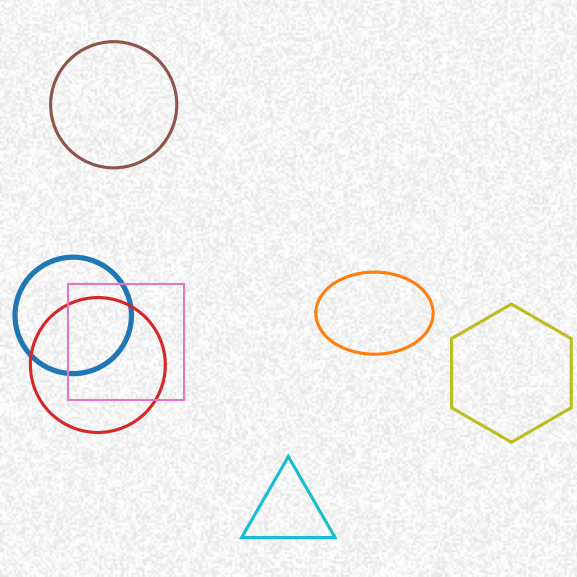[{"shape": "circle", "thickness": 2.5, "radius": 0.5, "center": [0.127, 0.453]}, {"shape": "oval", "thickness": 1.5, "radius": 0.51, "center": [0.648, 0.457]}, {"shape": "circle", "thickness": 1.5, "radius": 0.58, "center": [0.169, 0.367]}, {"shape": "circle", "thickness": 1.5, "radius": 0.55, "center": [0.197, 0.818]}, {"shape": "square", "thickness": 1, "radius": 0.5, "center": [0.218, 0.407]}, {"shape": "hexagon", "thickness": 1.5, "radius": 0.6, "center": [0.886, 0.353]}, {"shape": "triangle", "thickness": 1.5, "radius": 0.47, "center": [0.499, 0.115]}]